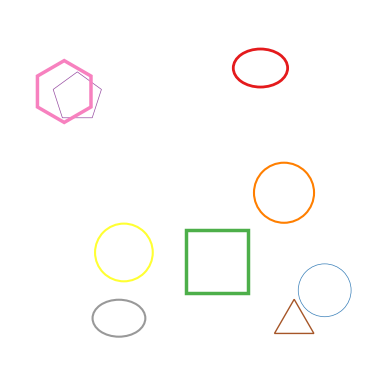[{"shape": "oval", "thickness": 2, "radius": 0.35, "center": [0.676, 0.823]}, {"shape": "circle", "thickness": 0.5, "radius": 0.34, "center": [0.843, 0.246]}, {"shape": "square", "thickness": 2.5, "radius": 0.41, "center": [0.563, 0.32]}, {"shape": "pentagon", "thickness": 0.5, "radius": 0.33, "center": [0.201, 0.747]}, {"shape": "circle", "thickness": 1.5, "radius": 0.39, "center": [0.738, 0.499]}, {"shape": "circle", "thickness": 1.5, "radius": 0.37, "center": [0.322, 0.344]}, {"shape": "triangle", "thickness": 1, "radius": 0.3, "center": [0.764, 0.163]}, {"shape": "hexagon", "thickness": 2.5, "radius": 0.4, "center": [0.167, 0.762]}, {"shape": "oval", "thickness": 1.5, "radius": 0.34, "center": [0.309, 0.173]}]